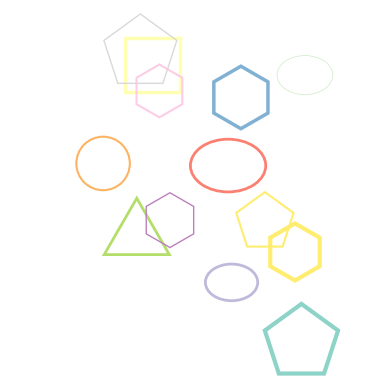[{"shape": "pentagon", "thickness": 3, "radius": 0.5, "center": [0.783, 0.111]}, {"shape": "square", "thickness": 2.5, "radius": 0.35, "center": [0.396, 0.831]}, {"shape": "oval", "thickness": 2, "radius": 0.34, "center": [0.601, 0.267]}, {"shape": "oval", "thickness": 2, "radius": 0.49, "center": [0.592, 0.57]}, {"shape": "hexagon", "thickness": 2.5, "radius": 0.41, "center": [0.626, 0.747]}, {"shape": "circle", "thickness": 1.5, "radius": 0.35, "center": [0.268, 0.575]}, {"shape": "triangle", "thickness": 2, "radius": 0.49, "center": [0.355, 0.387]}, {"shape": "hexagon", "thickness": 1.5, "radius": 0.34, "center": [0.414, 0.764]}, {"shape": "pentagon", "thickness": 1, "radius": 0.5, "center": [0.365, 0.864]}, {"shape": "hexagon", "thickness": 1, "radius": 0.36, "center": [0.441, 0.428]}, {"shape": "oval", "thickness": 0.5, "radius": 0.36, "center": [0.792, 0.805]}, {"shape": "pentagon", "thickness": 1.5, "radius": 0.39, "center": [0.688, 0.423]}, {"shape": "hexagon", "thickness": 3, "radius": 0.37, "center": [0.766, 0.346]}]